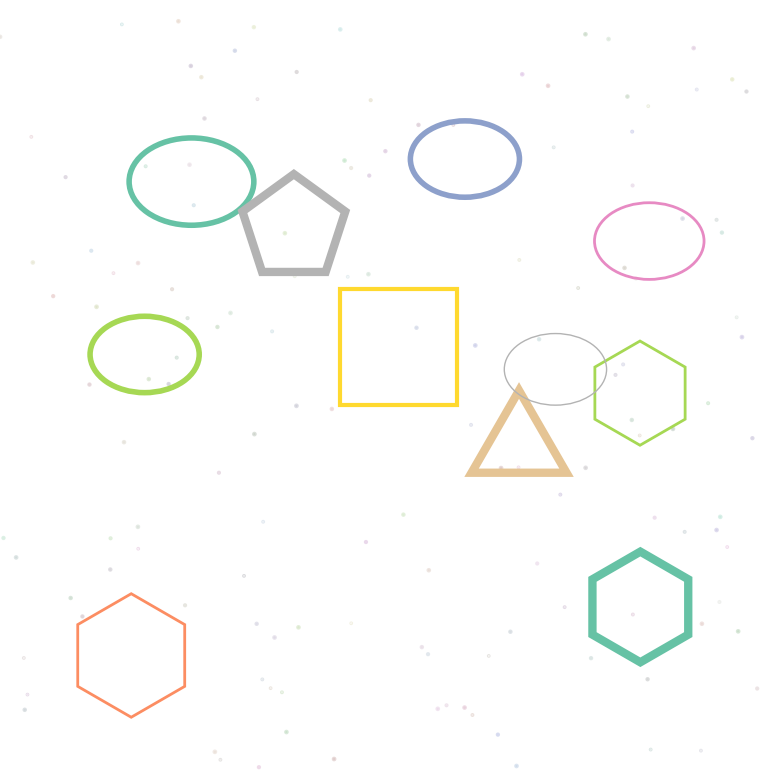[{"shape": "oval", "thickness": 2, "radius": 0.4, "center": [0.249, 0.764]}, {"shape": "hexagon", "thickness": 3, "radius": 0.36, "center": [0.832, 0.212]}, {"shape": "hexagon", "thickness": 1, "radius": 0.4, "center": [0.17, 0.149]}, {"shape": "oval", "thickness": 2, "radius": 0.35, "center": [0.604, 0.793]}, {"shape": "oval", "thickness": 1, "radius": 0.36, "center": [0.843, 0.687]}, {"shape": "oval", "thickness": 2, "radius": 0.35, "center": [0.188, 0.54]}, {"shape": "hexagon", "thickness": 1, "radius": 0.34, "center": [0.831, 0.489]}, {"shape": "square", "thickness": 1.5, "radius": 0.38, "center": [0.517, 0.549]}, {"shape": "triangle", "thickness": 3, "radius": 0.36, "center": [0.674, 0.422]}, {"shape": "oval", "thickness": 0.5, "radius": 0.33, "center": [0.721, 0.52]}, {"shape": "pentagon", "thickness": 3, "radius": 0.35, "center": [0.382, 0.704]}]